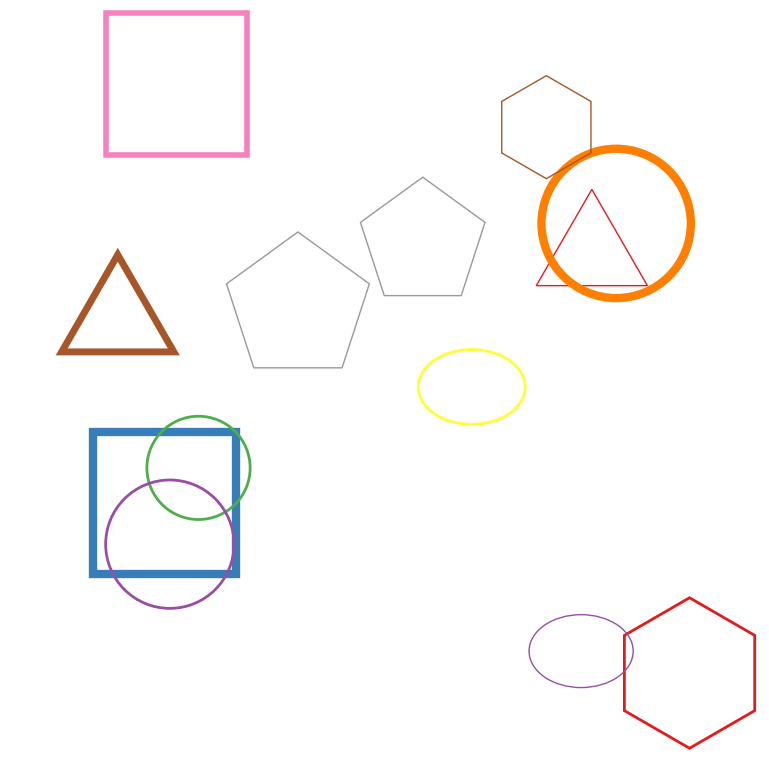[{"shape": "hexagon", "thickness": 1, "radius": 0.49, "center": [0.896, 0.126]}, {"shape": "triangle", "thickness": 0.5, "radius": 0.42, "center": [0.769, 0.671]}, {"shape": "square", "thickness": 3, "radius": 0.46, "center": [0.213, 0.346]}, {"shape": "circle", "thickness": 1, "radius": 0.34, "center": [0.258, 0.392]}, {"shape": "oval", "thickness": 0.5, "radius": 0.34, "center": [0.755, 0.154]}, {"shape": "circle", "thickness": 1, "radius": 0.42, "center": [0.221, 0.293]}, {"shape": "circle", "thickness": 3, "radius": 0.48, "center": [0.8, 0.71]}, {"shape": "oval", "thickness": 1, "radius": 0.35, "center": [0.613, 0.498]}, {"shape": "hexagon", "thickness": 0.5, "radius": 0.33, "center": [0.71, 0.835]}, {"shape": "triangle", "thickness": 2.5, "radius": 0.42, "center": [0.153, 0.585]}, {"shape": "square", "thickness": 2, "radius": 0.46, "center": [0.23, 0.891]}, {"shape": "pentagon", "thickness": 0.5, "radius": 0.43, "center": [0.549, 0.685]}, {"shape": "pentagon", "thickness": 0.5, "radius": 0.49, "center": [0.387, 0.601]}]